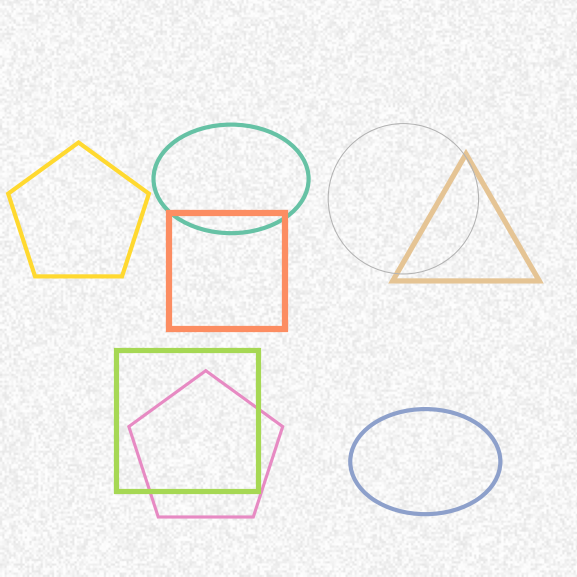[{"shape": "oval", "thickness": 2, "radius": 0.67, "center": [0.4, 0.689]}, {"shape": "square", "thickness": 3, "radius": 0.5, "center": [0.393, 0.53]}, {"shape": "oval", "thickness": 2, "radius": 0.65, "center": [0.736, 0.2]}, {"shape": "pentagon", "thickness": 1.5, "radius": 0.7, "center": [0.356, 0.217]}, {"shape": "square", "thickness": 2.5, "radius": 0.61, "center": [0.324, 0.27]}, {"shape": "pentagon", "thickness": 2, "radius": 0.64, "center": [0.136, 0.624]}, {"shape": "triangle", "thickness": 2.5, "radius": 0.73, "center": [0.807, 0.586]}, {"shape": "circle", "thickness": 0.5, "radius": 0.65, "center": [0.699, 0.655]}]